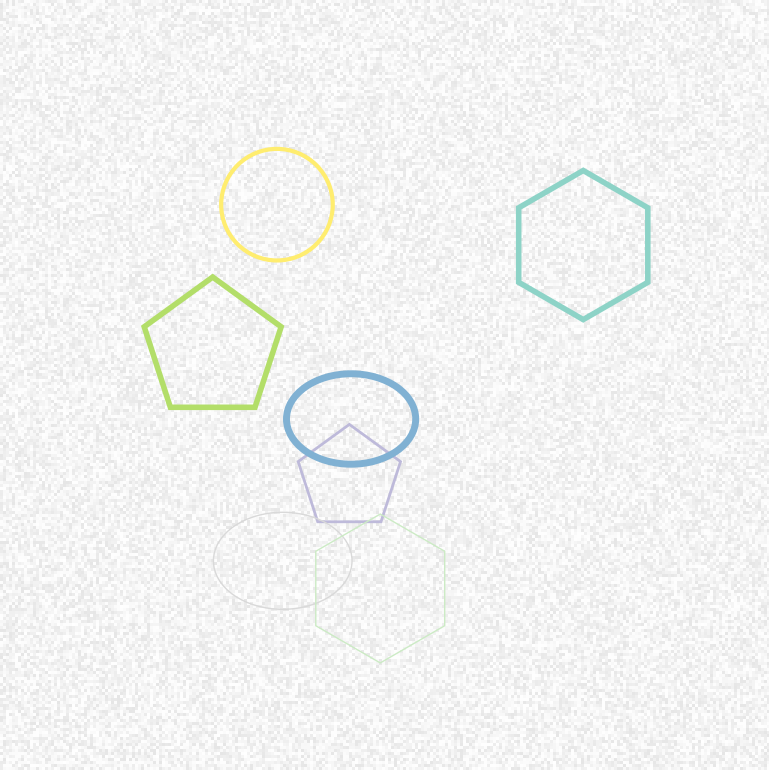[{"shape": "hexagon", "thickness": 2, "radius": 0.48, "center": [0.757, 0.682]}, {"shape": "pentagon", "thickness": 1, "radius": 0.35, "center": [0.454, 0.379]}, {"shape": "oval", "thickness": 2.5, "radius": 0.42, "center": [0.456, 0.456]}, {"shape": "pentagon", "thickness": 2, "radius": 0.47, "center": [0.276, 0.547]}, {"shape": "oval", "thickness": 0.5, "radius": 0.45, "center": [0.367, 0.272]}, {"shape": "hexagon", "thickness": 0.5, "radius": 0.48, "center": [0.494, 0.236]}, {"shape": "circle", "thickness": 1.5, "radius": 0.36, "center": [0.36, 0.734]}]